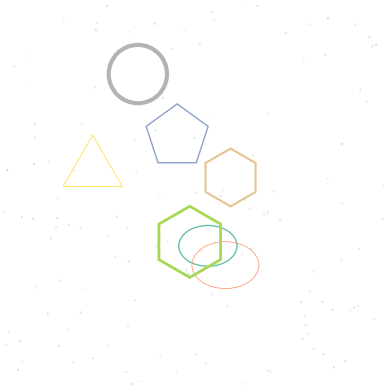[{"shape": "oval", "thickness": 1, "radius": 0.38, "center": [0.54, 0.361]}, {"shape": "oval", "thickness": 0.5, "radius": 0.43, "center": [0.585, 0.311]}, {"shape": "pentagon", "thickness": 1, "radius": 0.42, "center": [0.46, 0.646]}, {"shape": "hexagon", "thickness": 2, "radius": 0.46, "center": [0.493, 0.372]}, {"shape": "triangle", "thickness": 0.5, "radius": 0.44, "center": [0.241, 0.56]}, {"shape": "hexagon", "thickness": 1.5, "radius": 0.38, "center": [0.599, 0.539]}, {"shape": "circle", "thickness": 3, "radius": 0.38, "center": [0.358, 0.808]}]